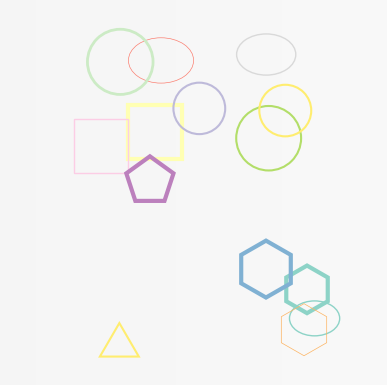[{"shape": "oval", "thickness": 1, "radius": 0.32, "center": [0.812, 0.173]}, {"shape": "hexagon", "thickness": 3, "radius": 0.31, "center": [0.792, 0.248]}, {"shape": "square", "thickness": 3, "radius": 0.35, "center": [0.399, 0.658]}, {"shape": "circle", "thickness": 1.5, "radius": 0.33, "center": [0.514, 0.718]}, {"shape": "oval", "thickness": 0.5, "radius": 0.42, "center": [0.416, 0.843]}, {"shape": "hexagon", "thickness": 3, "radius": 0.37, "center": [0.686, 0.301]}, {"shape": "hexagon", "thickness": 0.5, "radius": 0.34, "center": [0.785, 0.144]}, {"shape": "circle", "thickness": 1.5, "radius": 0.42, "center": [0.693, 0.641]}, {"shape": "square", "thickness": 1, "radius": 0.35, "center": [0.26, 0.621]}, {"shape": "oval", "thickness": 1, "radius": 0.38, "center": [0.687, 0.858]}, {"shape": "pentagon", "thickness": 3, "radius": 0.32, "center": [0.387, 0.53]}, {"shape": "circle", "thickness": 2, "radius": 0.42, "center": [0.31, 0.839]}, {"shape": "circle", "thickness": 1.5, "radius": 0.33, "center": [0.736, 0.713]}, {"shape": "triangle", "thickness": 1.5, "radius": 0.29, "center": [0.308, 0.103]}]